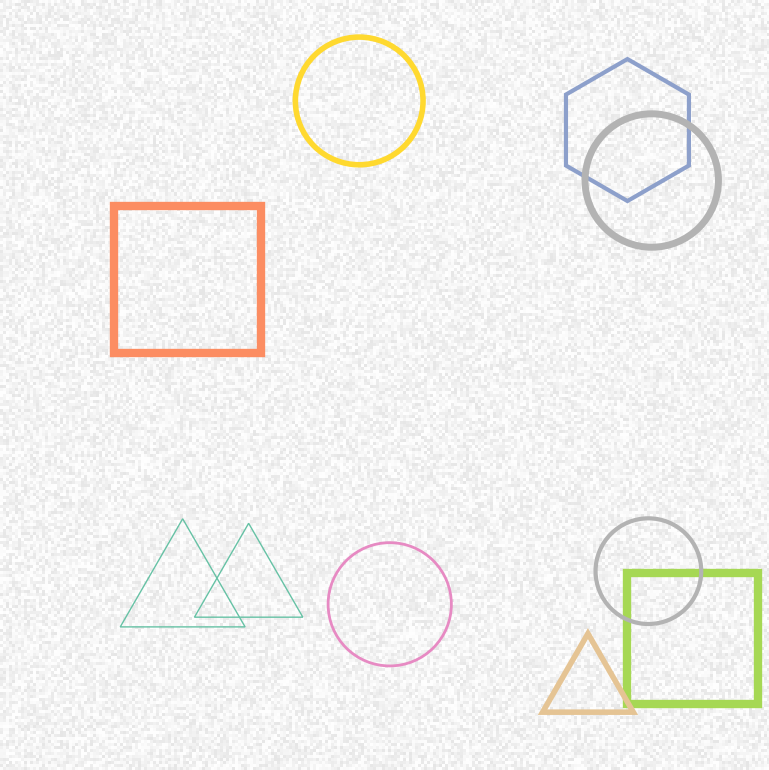[{"shape": "triangle", "thickness": 0.5, "radius": 0.41, "center": [0.323, 0.239]}, {"shape": "triangle", "thickness": 0.5, "radius": 0.47, "center": [0.237, 0.233]}, {"shape": "square", "thickness": 3, "radius": 0.48, "center": [0.243, 0.638]}, {"shape": "hexagon", "thickness": 1.5, "radius": 0.46, "center": [0.815, 0.831]}, {"shape": "circle", "thickness": 1, "radius": 0.4, "center": [0.506, 0.215]}, {"shape": "square", "thickness": 3, "radius": 0.42, "center": [0.899, 0.171]}, {"shape": "circle", "thickness": 2, "radius": 0.41, "center": [0.467, 0.869]}, {"shape": "triangle", "thickness": 2, "radius": 0.34, "center": [0.764, 0.109]}, {"shape": "circle", "thickness": 2.5, "radius": 0.43, "center": [0.846, 0.766]}, {"shape": "circle", "thickness": 1.5, "radius": 0.34, "center": [0.842, 0.258]}]